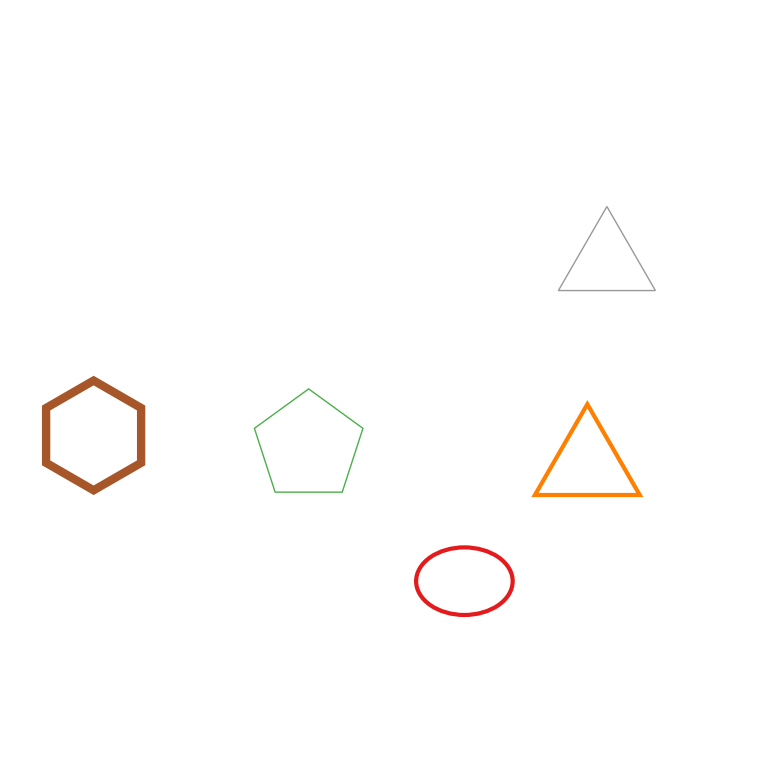[{"shape": "oval", "thickness": 1.5, "radius": 0.31, "center": [0.603, 0.245]}, {"shape": "pentagon", "thickness": 0.5, "radius": 0.37, "center": [0.401, 0.421]}, {"shape": "triangle", "thickness": 1.5, "radius": 0.39, "center": [0.763, 0.396]}, {"shape": "hexagon", "thickness": 3, "radius": 0.36, "center": [0.122, 0.435]}, {"shape": "triangle", "thickness": 0.5, "radius": 0.36, "center": [0.788, 0.659]}]